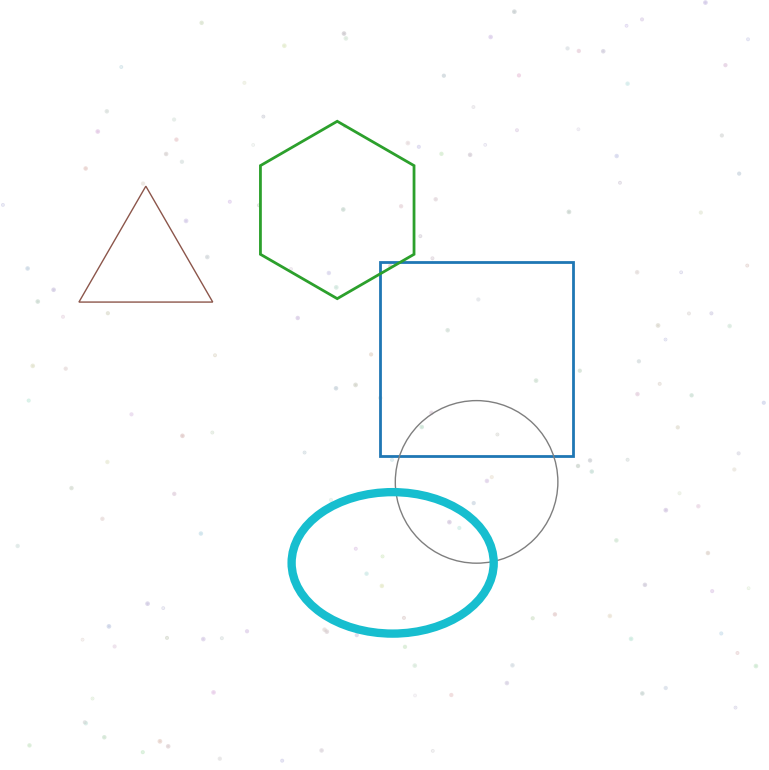[{"shape": "square", "thickness": 1, "radius": 0.63, "center": [0.619, 0.534]}, {"shape": "hexagon", "thickness": 1, "radius": 0.58, "center": [0.438, 0.727]}, {"shape": "triangle", "thickness": 0.5, "radius": 0.5, "center": [0.189, 0.658]}, {"shape": "circle", "thickness": 0.5, "radius": 0.53, "center": [0.619, 0.374]}, {"shape": "oval", "thickness": 3, "radius": 0.66, "center": [0.51, 0.269]}]